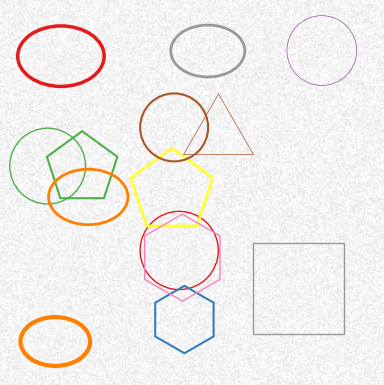[{"shape": "oval", "thickness": 2.5, "radius": 0.56, "center": [0.158, 0.854]}, {"shape": "circle", "thickness": 1, "radius": 0.51, "center": [0.466, 0.349]}, {"shape": "hexagon", "thickness": 1.5, "radius": 0.44, "center": [0.479, 0.17]}, {"shape": "pentagon", "thickness": 1.5, "radius": 0.48, "center": [0.213, 0.563]}, {"shape": "circle", "thickness": 1, "radius": 0.49, "center": [0.124, 0.569]}, {"shape": "circle", "thickness": 0.5, "radius": 0.45, "center": [0.836, 0.869]}, {"shape": "oval", "thickness": 2, "radius": 0.52, "center": [0.229, 0.488]}, {"shape": "oval", "thickness": 3, "radius": 0.45, "center": [0.144, 0.113]}, {"shape": "pentagon", "thickness": 2, "radius": 0.56, "center": [0.446, 0.503]}, {"shape": "triangle", "thickness": 0.5, "radius": 0.53, "center": [0.568, 0.651]}, {"shape": "circle", "thickness": 1.5, "radius": 0.44, "center": [0.452, 0.669]}, {"shape": "hexagon", "thickness": 1, "radius": 0.56, "center": [0.474, 0.331]}, {"shape": "oval", "thickness": 2, "radius": 0.48, "center": [0.54, 0.867]}, {"shape": "square", "thickness": 1, "radius": 0.59, "center": [0.775, 0.25]}]